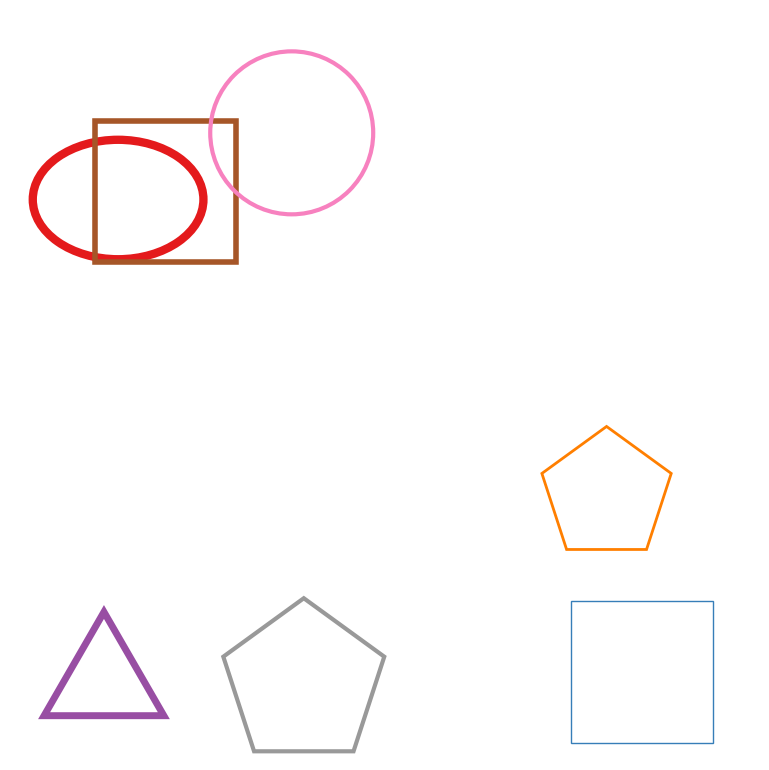[{"shape": "oval", "thickness": 3, "radius": 0.55, "center": [0.153, 0.741]}, {"shape": "square", "thickness": 0.5, "radius": 0.46, "center": [0.834, 0.127]}, {"shape": "triangle", "thickness": 2.5, "radius": 0.45, "center": [0.135, 0.115]}, {"shape": "pentagon", "thickness": 1, "radius": 0.44, "center": [0.788, 0.358]}, {"shape": "square", "thickness": 2, "radius": 0.46, "center": [0.215, 0.751]}, {"shape": "circle", "thickness": 1.5, "radius": 0.53, "center": [0.379, 0.827]}, {"shape": "pentagon", "thickness": 1.5, "radius": 0.55, "center": [0.395, 0.113]}]